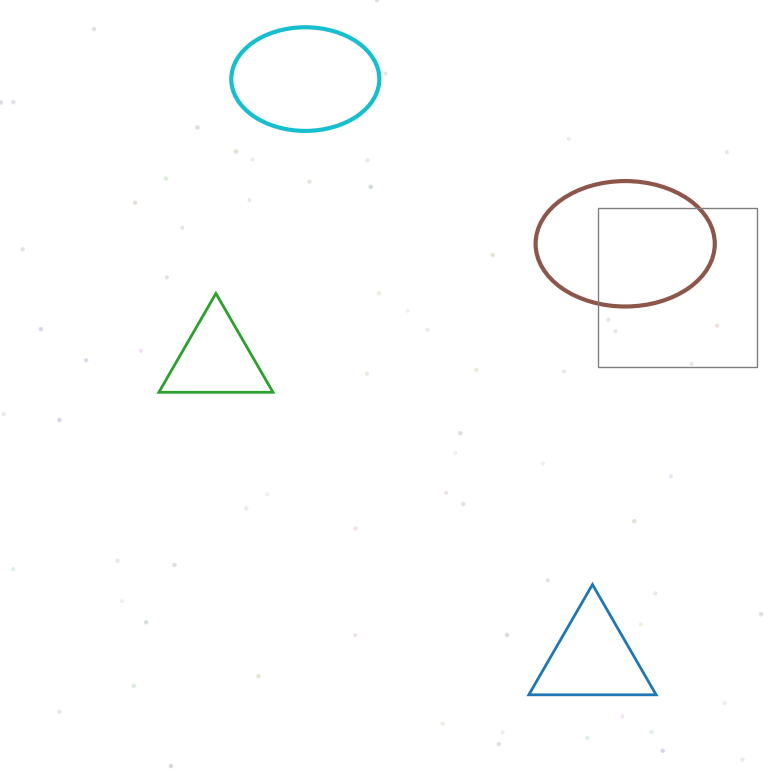[{"shape": "triangle", "thickness": 1, "radius": 0.48, "center": [0.769, 0.145]}, {"shape": "triangle", "thickness": 1, "radius": 0.43, "center": [0.28, 0.533]}, {"shape": "oval", "thickness": 1.5, "radius": 0.58, "center": [0.812, 0.683]}, {"shape": "square", "thickness": 0.5, "radius": 0.51, "center": [0.88, 0.627]}, {"shape": "oval", "thickness": 1.5, "radius": 0.48, "center": [0.396, 0.897]}]